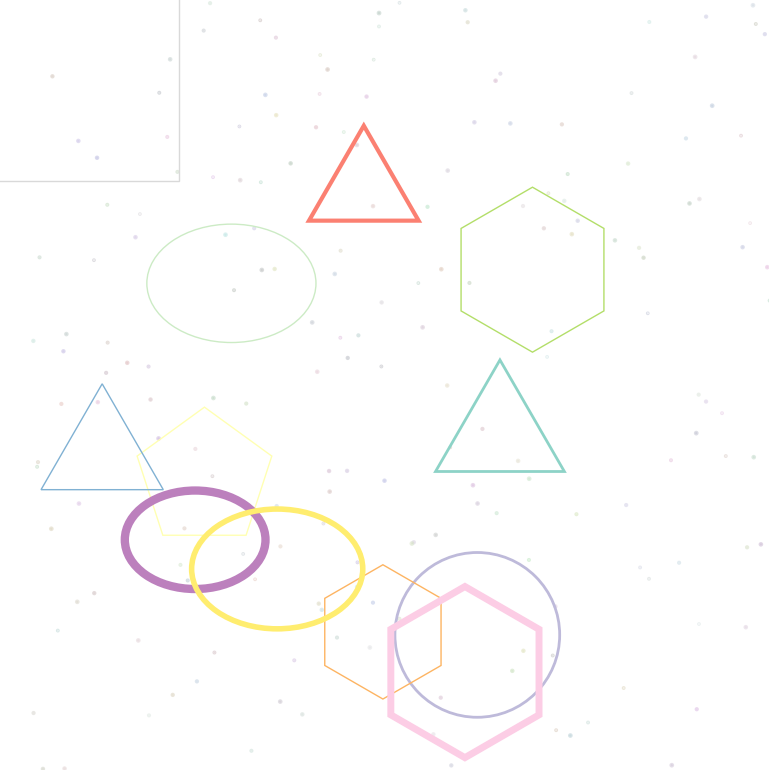[{"shape": "triangle", "thickness": 1, "radius": 0.48, "center": [0.649, 0.436]}, {"shape": "pentagon", "thickness": 0.5, "radius": 0.46, "center": [0.266, 0.379]}, {"shape": "circle", "thickness": 1, "radius": 0.53, "center": [0.62, 0.175]}, {"shape": "triangle", "thickness": 1.5, "radius": 0.41, "center": [0.472, 0.755]}, {"shape": "triangle", "thickness": 0.5, "radius": 0.46, "center": [0.133, 0.41]}, {"shape": "hexagon", "thickness": 0.5, "radius": 0.44, "center": [0.497, 0.179]}, {"shape": "hexagon", "thickness": 0.5, "radius": 0.54, "center": [0.692, 0.65]}, {"shape": "hexagon", "thickness": 2.5, "radius": 0.56, "center": [0.604, 0.127]}, {"shape": "square", "thickness": 0.5, "radius": 0.59, "center": [0.115, 0.884]}, {"shape": "oval", "thickness": 3, "radius": 0.46, "center": [0.253, 0.299]}, {"shape": "oval", "thickness": 0.5, "radius": 0.55, "center": [0.301, 0.632]}, {"shape": "oval", "thickness": 2, "radius": 0.56, "center": [0.36, 0.261]}]